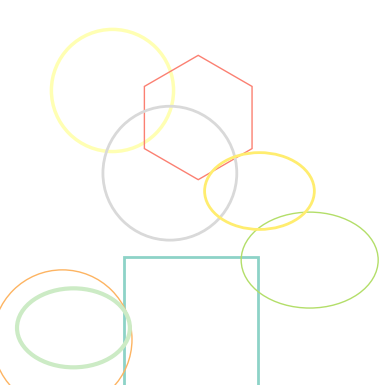[{"shape": "square", "thickness": 2, "radius": 0.87, "center": [0.496, 0.159]}, {"shape": "circle", "thickness": 2.5, "radius": 0.79, "center": [0.292, 0.765]}, {"shape": "hexagon", "thickness": 1, "radius": 0.81, "center": [0.515, 0.695]}, {"shape": "circle", "thickness": 1, "radius": 0.9, "center": [0.162, 0.118]}, {"shape": "oval", "thickness": 1, "radius": 0.89, "center": [0.804, 0.324]}, {"shape": "circle", "thickness": 2, "radius": 0.87, "center": [0.441, 0.55]}, {"shape": "oval", "thickness": 3, "radius": 0.73, "center": [0.191, 0.148]}, {"shape": "oval", "thickness": 2, "radius": 0.71, "center": [0.674, 0.504]}]